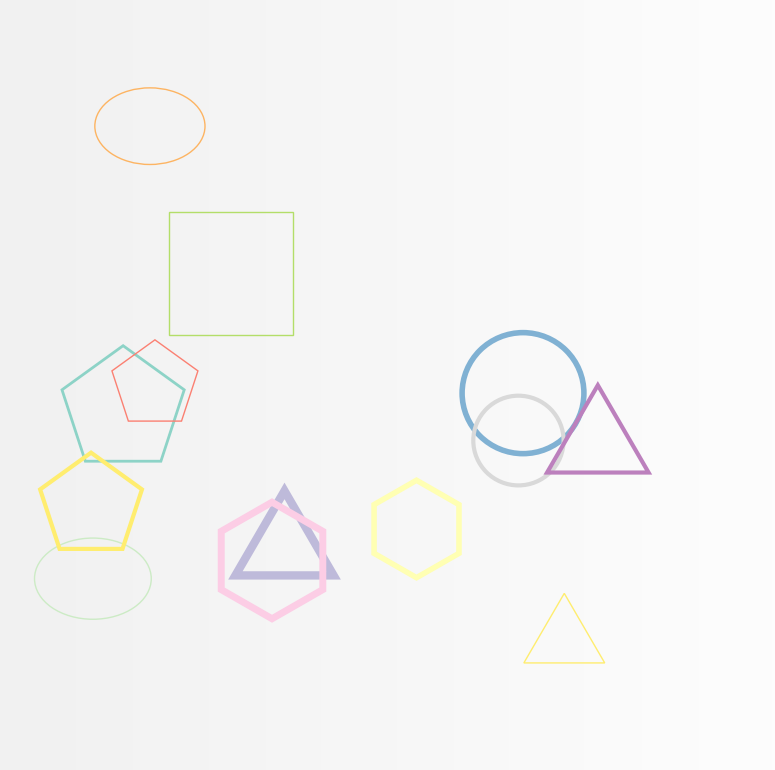[{"shape": "pentagon", "thickness": 1, "radius": 0.41, "center": [0.159, 0.468]}, {"shape": "hexagon", "thickness": 2, "radius": 0.32, "center": [0.537, 0.313]}, {"shape": "triangle", "thickness": 3, "radius": 0.37, "center": [0.367, 0.289]}, {"shape": "pentagon", "thickness": 0.5, "radius": 0.29, "center": [0.2, 0.5]}, {"shape": "circle", "thickness": 2, "radius": 0.39, "center": [0.675, 0.489]}, {"shape": "oval", "thickness": 0.5, "radius": 0.36, "center": [0.193, 0.836]}, {"shape": "square", "thickness": 0.5, "radius": 0.4, "center": [0.298, 0.645]}, {"shape": "hexagon", "thickness": 2.5, "radius": 0.38, "center": [0.351, 0.272]}, {"shape": "circle", "thickness": 1.5, "radius": 0.29, "center": [0.669, 0.428]}, {"shape": "triangle", "thickness": 1.5, "radius": 0.38, "center": [0.771, 0.424]}, {"shape": "oval", "thickness": 0.5, "radius": 0.38, "center": [0.12, 0.248]}, {"shape": "pentagon", "thickness": 1.5, "radius": 0.35, "center": [0.117, 0.343]}, {"shape": "triangle", "thickness": 0.5, "radius": 0.3, "center": [0.728, 0.169]}]